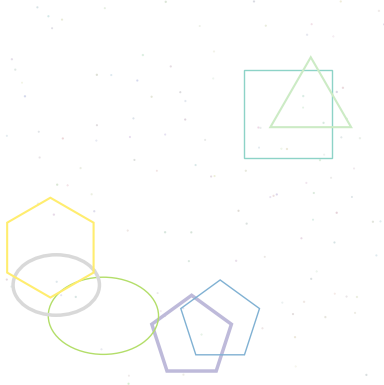[{"shape": "square", "thickness": 1, "radius": 0.57, "center": [0.748, 0.704]}, {"shape": "pentagon", "thickness": 2.5, "radius": 0.54, "center": [0.498, 0.124]}, {"shape": "pentagon", "thickness": 1, "radius": 0.54, "center": [0.572, 0.165]}, {"shape": "oval", "thickness": 1, "radius": 0.72, "center": [0.269, 0.18]}, {"shape": "oval", "thickness": 2.5, "radius": 0.56, "center": [0.146, 0.26]}, {"shape": "triangle", "thickness": 1.5, "radius": 0.61, "center": [0.807, 0.73]}, {"shape": "hexagon", "thickness": 1.5, "radius": 0.65, "center": [0.131, 0.357]}]